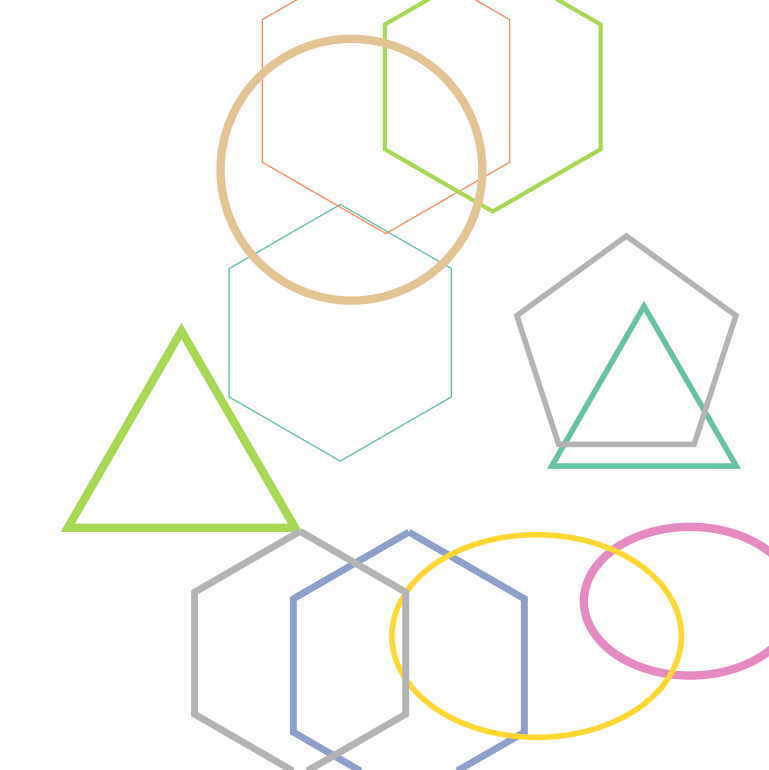[{"shape": "triangle", "thickness": 2, "radius": 0.69, "center": [0.836, 0.464]}, {"shape": "hexagon", "thickness": 0.5, "radius": 0.83, "center": [0.442, 0.568]}, {"shape": "hexagon", "thickness": 0.5, "radius": 0.93, "center": [0.501, 0.882]}, {"shape": "hexagon", "thickness": 2.5, "radius": 0.87, "center": [0.531, 0.136]}, {"shape": "oval", "thickness": 3, "radius": 0.69, "center": [0.896, 0.219]}, {"shape": "hexagon", "thickness": 1.5, "radius": 0.81, "center": [0.64, 0.887]}, {"shape": "triangle", "thickness": 3, "radius": 0.85, "center": [0.236, 0.4]}, {"shape": "oval", "thickness": 2, "radius": 0.94, "center": [0.697, 0.174]}, {"shape": "circle", "thickness": 3, "radius": 0.85, "center": [0.456, 0.78]}, {"shape": "pentagon", "thickness": 2, "radius": 0.75, "center": [0.813, 0.544]}, {"shape": "hexagon", "thickness": 2.5, "radius": 0.79, "center": [0.39, 0.152]}]